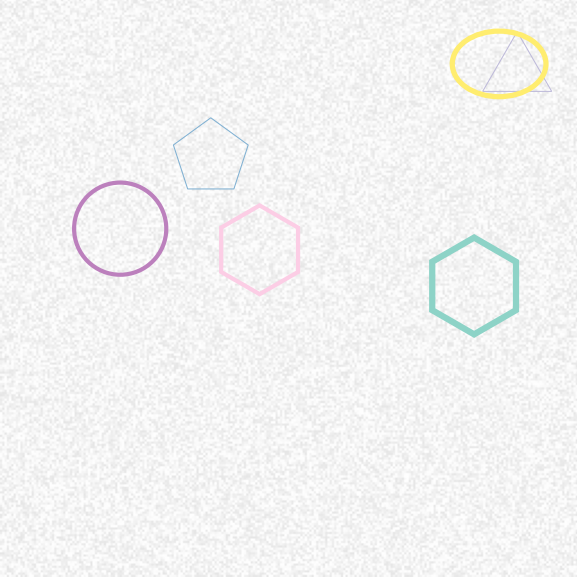[{"shape": "hexagon", "thickness": 3, "radius": 0.42, "center": [0.821, 0.504]}, {"shape": "triangle", "thickness": 0.5, "radius": 0.35, "center": [0.896, 0.875]}, {"shape": "pentagon", "thickness": 0.5, "radius": 0.34, "center": [0.365, 0.727]}, {"shape": "hexagon", "thickness": 2, "radius": 0.38, "center": [0.45, 0.567]}, {"shape": "circle", "thickness": 2, "radius": 0.4, "center": [0.208, 0.603]}, {"shape": "oval", "thickness": 2.5, "radius": 0.41, "center": [0.864, 0.888]}]